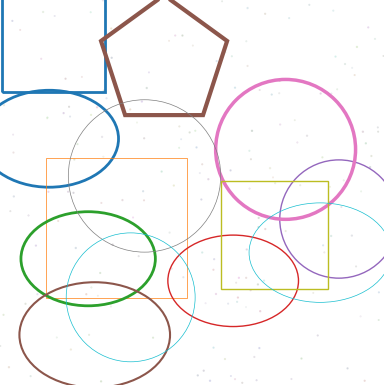[{"shape": "oval", "thickness": 2, "radius": 0.9, "center": [0.128, 0.64]}, {"shape": "square", "thickness": 2, "radius": 0.67, "center": [0.138, 0.895]}, {"shape": "square", "thickness": 0.5, "radius": 0.91, "center": [0.302, 0.408]}, {"shape": "oval", "thickness": 2, "radius": 0.87, "center": [0.229, 0.328]}, {"shape": "oval", "thickness": 1, "radius": 0.85, "center": [0.606, 0.271]}, {"shape": "circle", "thickness": 1, "radius": 0.77, "center": [0.88, 0.431]}, {"shape": "oval", "thickness": 1.5, "radius": 0.98, "center": [0.246, 0.13]}, {"shape": "pentagon", "thickness": 3, "radius": 0.86, "center": [0.426, 0.84]}, {"shape": "circle", "thickness": 2.5, "radius": 0.91, "center": [0.742, 0.612]}, {"shape": "circle", "thickness": 0.5, "radius": 0.99, "center": [0.375, 0.543]}, {"shape": "square", "thickness": 1, "radius": 0.7, "center": [0.713, 0.39]}, {"shape": "circle", "thickness": 0.5, "radius": 0.84, "center": [0.339, 0.228]}, {"shape": "oval", "thickness": 0.5, "radius": 0.92, "center": [0.831, 0.344]}]